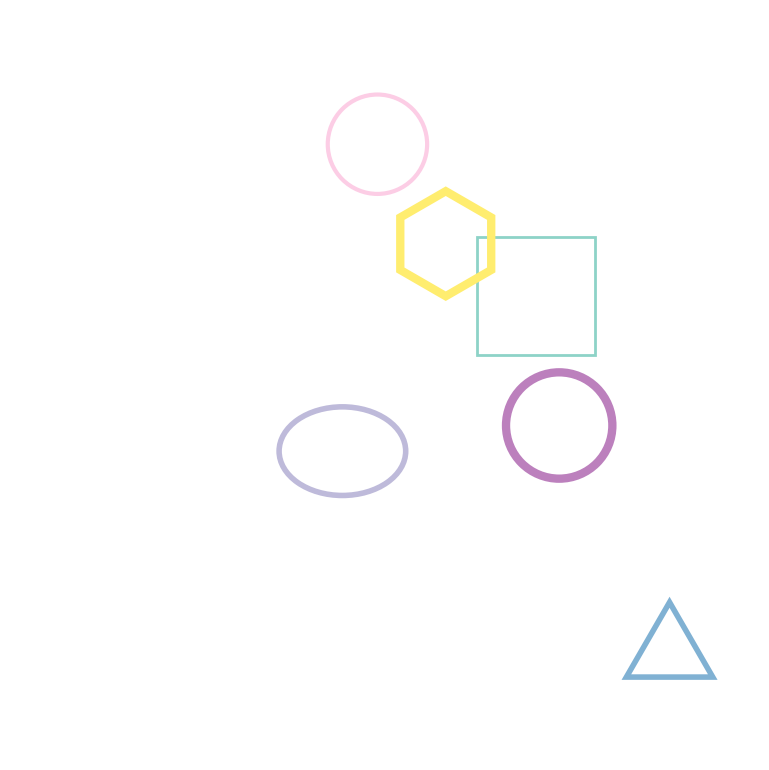[{"shape": "square", "thickness": 1, "radius": 0.38, "center": [0.696, 0.616]}, {"shape": "oval", "thickness": 2, "radius": 0.41, "center": [0.445, 0.414]}, {"shape": "triangle", "thickness": 2, "radius": 0.32, "center": [0.87, 0.153]}, {"shape": "circle", "thickness": 1.5, "radius": 0.32, "center": [0.49, 0.813]}, {"shape": "circle", "thickness": 3, "radius": 0.35, "center": [0.726, 0.447]}, {"shape": "hexagon", "thickness": 3, "radius": 0.34, "center": [0.579, 0.684]}]